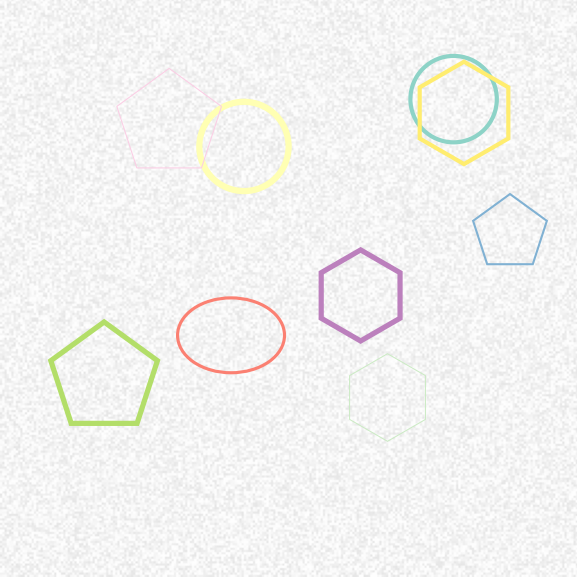[{"shape": "circle", "thickness": 2, "radius": 0.37, "center": [0.785, 0.827]}, {"shape": "circle", "thickness": 3, "radius": 0.39, "center": [0.422, 0.746]}, {"shape": "oval", "thickness": 1.5, "radius": 0.46, "center": [0.4, 0.418]}, {"shape": "pentagon", "thickness": 1, "radius": 0.34, "center": [0.883, 0.596]}, {"shape": "pentagon", "thickness": 2.5, "radius": 0.49, "center": [0.18, 0.345]}, {"shape": "pentagon", "thickness": 0.5, "radius": 0.48, "center": [0.293, 0.785]}, {"shape": "hexagon", "thickness": 2.5, "radius": 0.39, "center": [0.624, 0.488]}, {"shape": "hexagon", "thickness": 0.5, "radius": 0.38, "center": [0.671, 0.311]}, {"shape": "hexagon", "thickness": 2, "radius": 0.44, "center": [0.803, 0.804]}]